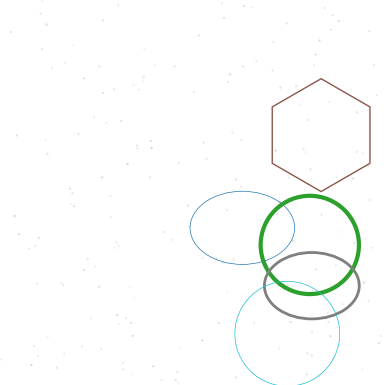[{"shape": "oval", "thickness": 0.5, "radius": 0.68, "center": [0.629, 0.408]}, {"shape": "circle", "thickness": 3, "radius": 0.64, "center": [0.805, 0.364]}, {"shape": "hexagon", "thickness": 1, "radius": 0.73, "center": [0.834, 0.649]}, {"shape": "oval", "thickness": 2, "radius": 0.62, "center": [0.81, 0.258]}, {"shape": "circle", "thickness": 0.5, "radius": 0.68, "center": [0.746, 0.133]}]